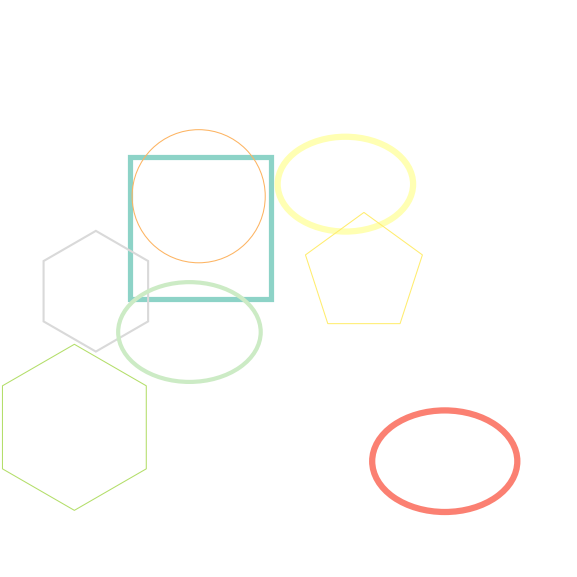[{"shape": "square", "thickness": 2.5, "radius": 0.61, "center": [0.347, 0.604]}, {"shape": "oval", "thickness": 3, "radius": 0.59, "center": [0.598, 0.68]}, {"shape": "oval", "thickness": 3, "radius": 0.63, "center": [0.77, 0.201]}, {"shape": "circle", "thickness": 0.5, "radius": 0.58, "center": [0.344, 0.659]}, {"shape": "hexagon", "thickness": 0.5, "radius": 0.72, "center": [0.129, 0.259]}, {"shape": "hexagon", "thickness": 1, "radius": 0.52, "center": [0.166, 0.495]}, {"shape": "oval", "thickness": 2, "radius": 0.62, "center": [0.328, 0.424]}, {"shape": "pentagon", "thickness": 0.5, "radius": 0.53, "center": [0.63, 0.525]}]